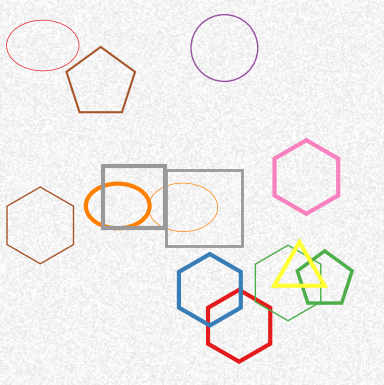[{"shape": "oval", "thickness": 0.5, "radius": 0.47, "center": [0.111, 0.882]}, {"shape": "hexagon", "thickness": 3, "radius": 0.47, "center": [0.621, 0.154]}, {"shape": "hexagon", "thickness": 3, "radius": 0.46, "center": [0.545, 0.247]}, {"shape": "hexagon", "thickness": 1, "radius": 0.49, "center": [0.748, 0.265]}, {"shape": "pentagon", "thickness": 2.5, "radius": 0.37, "center": [0.844, 0.273]}, {"shape": "circle", "thickness": 1, "radius": 0.43, "center": [0.583, 0.875]}, {"shape": "oval", "thickness": 3, "radius": 0.41, "center": [0.306, 0.465]}, {"shape": "oval", "thickness": 0.5, "radius": 0.45, "center": [0.475, 0.461]}, {"shape": "triangle", "thickness": 3, "radius": 0.38, "center": [0.778, 0.296]}, {"shape": "pentagon", "thickness": 1.5, "radius": 0.47, "center": [0.262, 0.784]}, {"shape": "hexagon", "thickness": 1, "radius": 0.5, "center": [0.105, 0.415]}, {"shape": "hexagon", "thickness": 3, "radius": 0.48, "center": [0.796, 0.54]}, {"shape": "square", "thickness": 2, "radius": 0.49, "center": [0.531, 0.46]}, {"shape": "square", "thickness": 3, "radius": 0.41, "center": [0.348, 0.488]}]